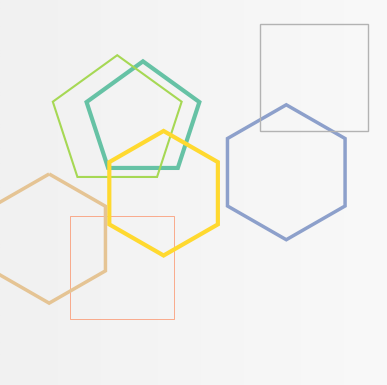[{"shape": "pentagon", "thickness": 3, "radius": 0.77, "center": [0.369, 0.688]}, {"shape": "square", "thickness": 0.5, "radius": 0.67, "center": [0.314, 0.306]}, {"shape": "hexagon", "thickness": 2.5, "radius": 0.88, "center": [0.739, 0.553]}, {"shape": "pentagon", "thickness": 1.5, "radius": 0.87, "center": [0.303, 0.682]}, {"shape": "hexagon", "thickness": 3, "radius": 0.81, "center": [0.422, 0.498]}, {"shape": "hexagon", "thickness": 2.5, "radius": 0.84, "center": [0.127, 0.38]}, {"shape": "square", "thickness": 1, "radius": 0.7, "center": [0.81, 0.798]}]